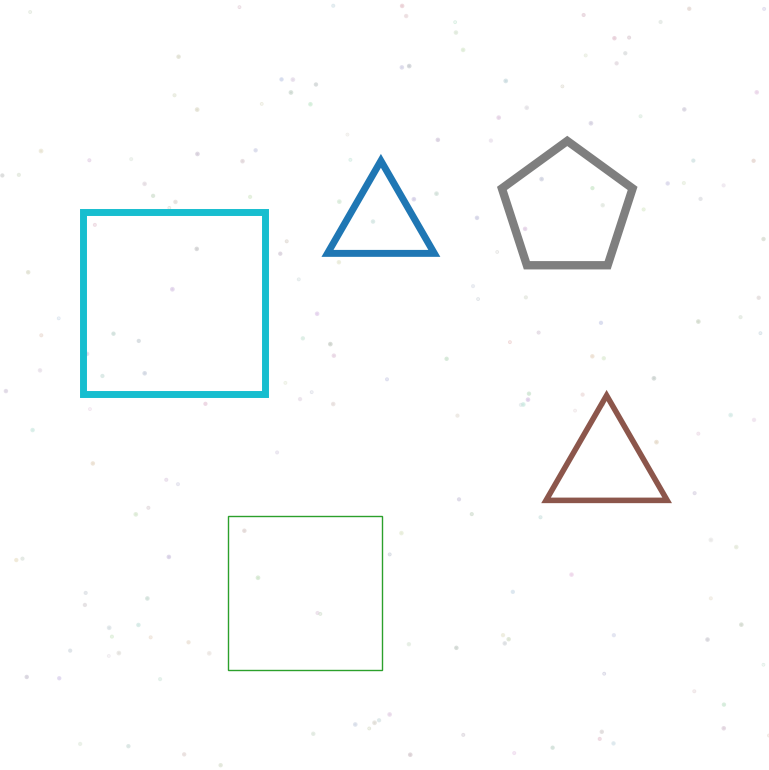[{"shape": "triangle", "thickness": 2.5, "radius": 0.4, "center": [0.495, 0.711]}, {"shape": "square", "thickness": 0.5, "radius": 0.5, "center": [0.396, 0.23]}, {"shape": "triangle", "thickness": 2, "radius": 0.45, "center": [0.788, 0.396]}, {"shape": "pentagon", "thickness": 3, "radius": 0.45, "center": [0.737, 0.728]}, {"shape": "square", "thickness": 2.5, "radius": 0.59, "center": [0.226, 0.606]}]